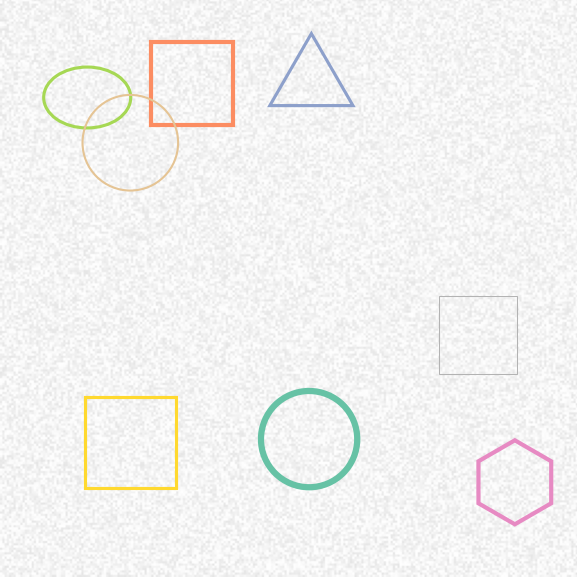[{"shape": "circle", "thickness": 3, "radius": 0.42, "center": [0.535, 0.239]}, {"shape": "square", "thickness": 2, "radius": 0.36, "center": [0.332, 0.854]}, {"shape": "triangle", "thickness": 1.5, "radius": 0.42, "center": [0.539, 0.858]}, {"shape": "hexagon", "thickness": 2, "radius": 0.36, "center": [0.891, 0.164]}, {"shape": "oval", "thickness": 1.5, "radius": 0.38, "center": [0.151, 0.83]}, {"shape": "square", "thickness": 1.5, "radius": 0.39, "center": [0.226, 0.232]}, {"shape": "circle", "thickness": 1, "radius": 0.41, "center": [0.226, 0.752]}, {"shape": "square", "thickness": 0.5, "radius": 0.34, "center": [0.828, 0.419]}]